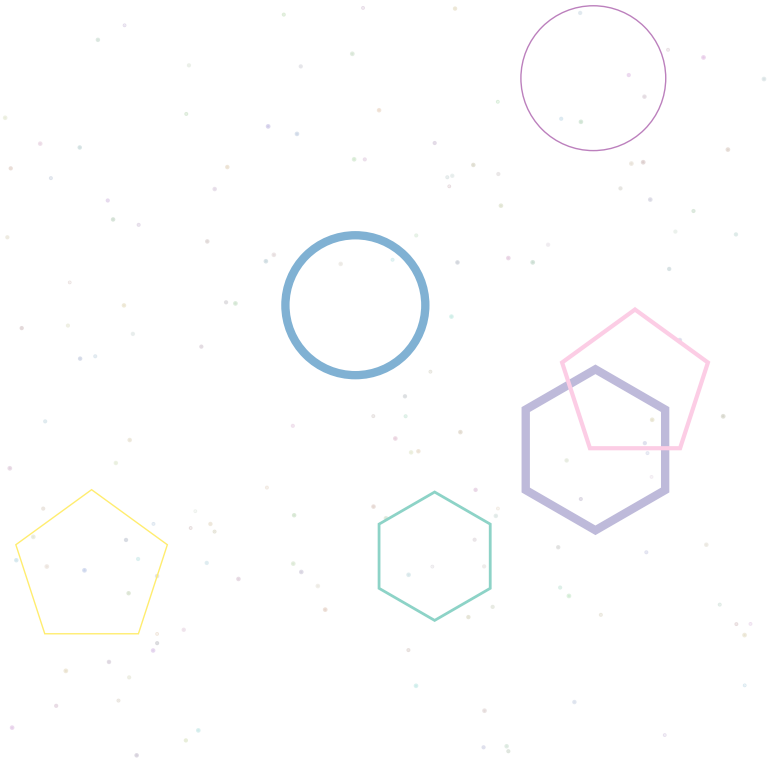[{"shape": "hexagon", "thickness": 1, "radius": 0.42, "center": [0.564, 0.278]}, {"shape": "hexagon", "thickness": 3, "radius": 0.52, "center": [0.773, 0.416]}, {"shape": "circle", "thickness": 3, "radius": 0.45, "center": [0.462, 0.604]}, {"shape": "pentagon", "thickness": 1.5, "radius": 0.5, "center": [0.825, 0.498]}, {"shape": "circle", "thickness": 0.5, "radius": 0.47, "center": [0.771, 0.898]}, {"shape": "pentagon", "thickness": 0.5, "radius": 0.52, "center": [0.119, 0.261]}]